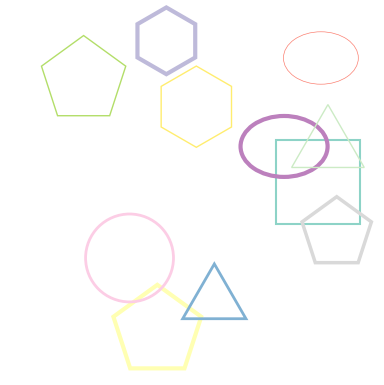[{"shape": "square", "thickness": 1.5, "radius": 0.54, "center": [0.827, 0.527]}, {"shape": "pentagon", "thickness": 3, "radius": 0.6, "center": [0.409, 0.14]}, {"shape": "hexagon", "thickness": 3, "radius": 0.43, "center": [0.432, 0.894]}, {"shape": "oval", "thickness": 0.5, "radius": 0.49, "center": [0.833, 0.849]}, {"shape": "triangle", "thickness": 2, "radius": 0.47, "center": [0.557, 0.22]}, {"shape": "pentagon", "thickness": 1, "radius": 0.58, "center": [0.217, 0.793]}, {"shape": "circle", "thickness": 2, "radius": 0.57, "center": [0.336, 0.33]}, {"shape": "pentagon", "thickness": 2.5, "radius": 0.47, "center": [0.875, 0.394]}, {"shape": "oval", "thickness": 3, "radius": 0.57, "center": [0.738, 0.62]}, {"shape": "triangle", "thickness": 1, "radius": 0.54, "center": [0.852, 0.619]}, {"shape": "hexagon", "thickness": 1, "radius": 0.53, "center": [0.51, 0.723]}]